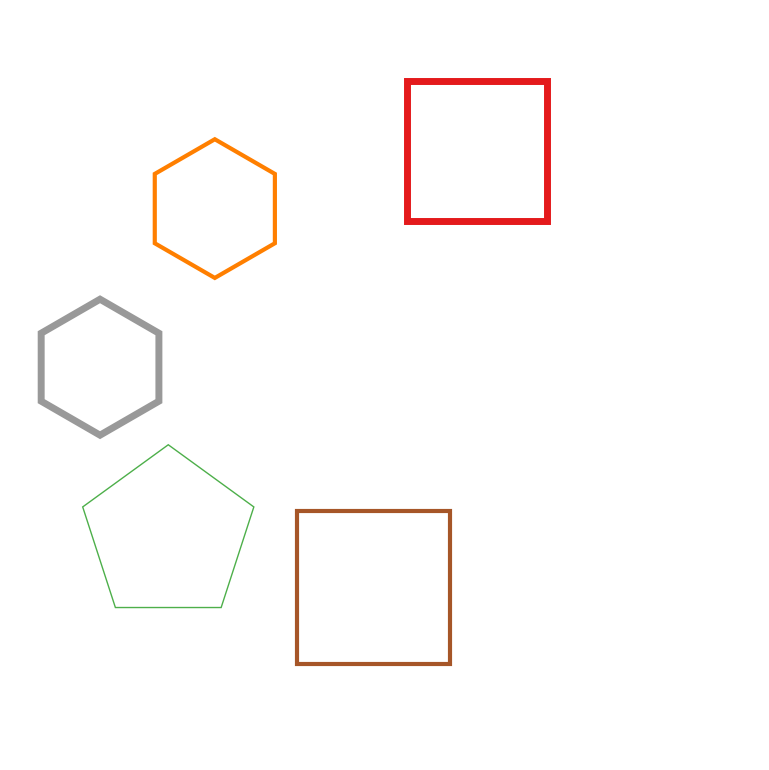[{"shape": "square", "thickness": 2.5, "radius": 0.45, "center": [0.619, 0.804]}, {"shape": "pentagon", "thickness": 0.5, "radius": 0.58, "center": [0.219, 0.306]}, {"shape": "hexagon", "thickness": 1.5, "radius": 0.45, "center": [0.279, 0.729]}, {"shape": "square", "thickness": 1.5, "radius": 0.5, "center": [0.485, 0.237]}, {"shape": "hexagon", "thickness": 2.5, "radius": 0.44, "center": [0.13, 0.523]}]